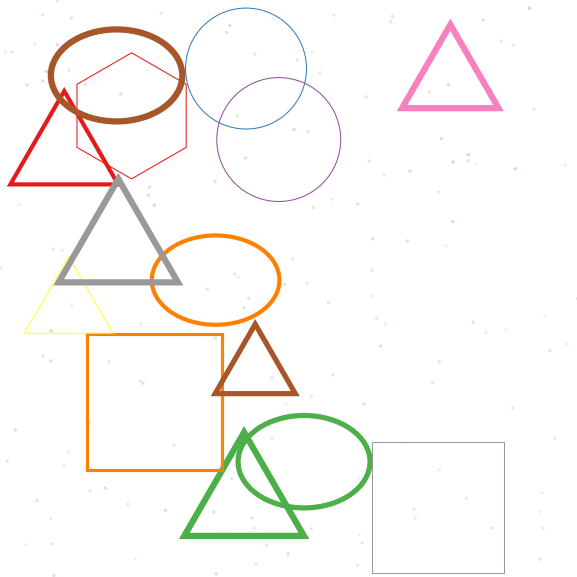[{"shape": "hexagon", "thickness": 0.5, "radius": 0.55, "center": [0.228, 0.799]}, {"shape": "triangle", "thickness": 2, "radius": 0.54, "center": [0.111, 0.734]}, {"shape": "circle", "thickness": 0.5, "radius": 0.52, "center": [0.426, 0.88]}, {"shape": "triangle", "thickness": 3, "radius": 0.6, "center": [0.423, 0.131]}, {"shape": "oval", "thickness": 2.5, "radius": 0.57, "center": [0.527, 0.2]}, {"shape": "circle", "thickness": 0.5, "radius": 0.54, "center": [0.483, 0.758]}, {"shape": "square", "thickness": 1.5, "radius": 0.59, "center": [0.267, 0.303]}, {"shape": "oval", "thickness": 2, "radius": 0.55, "center": [0.373, 0.514]}, {"shape": "triangle", "thickness": 0.5, "radius": 0.44, "center": [0.119, 0.466]}, {"shape": "oval", "thickness": 3, "radius": 0.57, "center": [0.202, 0.869]}, {"shape": "triangle", "thickness": 2.5, "radius": 0.4, "center": [0.442, 0.358]}, {"shape": "triangle", "thickness": 3, "radius": 0.48, "center": [0.78, 0.86]}, {"shape": "square", "thickness": 0.5, "radius": 0.57, "center": [0.758, 0.121]}, {"shape": "triangle", "thickness": 3, "radius": 0.6, "center": [0.205, 0.57]}]